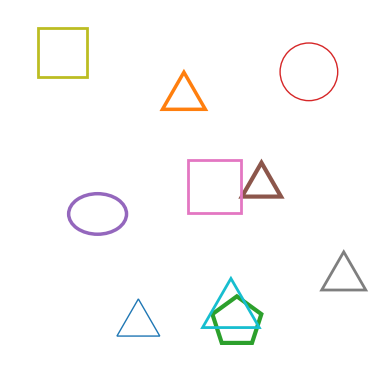[{"shape": "triangle", "thickness": 1, "radius": 0.32, "center": [0.359, 0.159]}, {"shape": "triangle", "thickness": 2.5, "radius": 0.32, "center": [0.478, 0.748]}, {"shape": "pentagon", "thickness": 3, "radius": 0.33, "center": [0.615, 0.163]}, {"shape": "circle", "thickness": 1, "radius": 0.37, "center": [0.802, 0.813]}, {"shape": "oval", "thickness": 2.5, "radius": 0.38, "center": [0.253, 0.444]}, {"shape": "triangle", "thickness": 3, "radius": 0.29, "center": [0.679, 0.519]}, {"shape": "square", "thickness": 2, "radius": 0.34, "center": [0.557, 0.515]}, {"shape": "triangle", "thickness": 2, "radius": 0.33, "center": [0.893, 0.28]}, {"shape": "square", "thickness": 2, "radius": 0.32, "center": [0.163, 0.864]}, {"shape": "triangle", "thickness": 2, "radius": 0.43, "center": [0.6, 0.192]}]